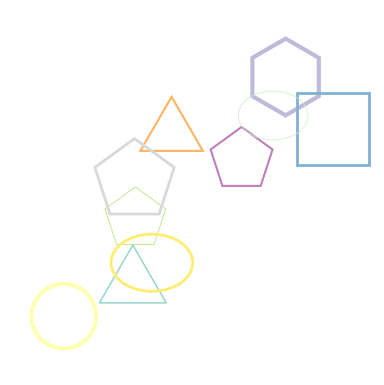[{"shape": "triangle", "thickness": 1, "radius": 0.5, "center": [0.345, 0.263]}, {"shape": "circle", "thickness": 3, "radius": 0.42, "center": [0.166, 0.179]}, {"shape": "hexagon", "thickness": 3, "radius": 0.5, "center": [0.742, 0.8]}, {"shape": "square", "thickness": 2, "radius": 0.46, "center": [0.865, 0.665]}, {"shape": "triangle", "thickness": 1.5, "radius": 0.47, "center": [0.446, 0.655]}, {"shape": "pentagon", "thickness": 0.5, "radius": 0.41, "center": [0.352, 0.432]}, {"shape": "pentagon", "thickness": 2, "radius": 0.54, "center": [0.349, 0.532]}, {"shape": "pentagon", "thickness": 1.5, "radius": 0.42, "center": [0.627, 0.586]}, {"shape": "oval", "thickness": 0.5, "radius": 0.45, "center": [0.71, 0.7]}, {"shape": "oval", "thickness": 2, "radius": 0.53, "center": [0.395, 0.318]}]